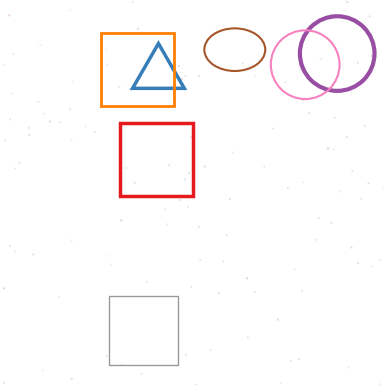[{"shape": "square", "thickness": 2.5, "radius": 0.47, "center": [0.407, 0.586]}, {"shape": "triangle", "thickness": 2.5, "radius": 0.39, "center": [0.412, 0.809]}, {"shape": "circle", "thickness": 3, "radius": 0.48, "center": [0.876, 0.861]}, {"shape": "square", "thickness": 2, "radius": 0.47, "center": [0.357, 0.819]}, {"shape": "oval", "thickness": 1.5, "radius": 0.4, "center": [0.61, 0.871]}, {"shape": "circle", "thickness": 1.5, "radius": 0.45, "center": [0.793, 0.832]}, {"shape": "square", "thickness": 1, "radius": 0.44, "center": [0.373, 0.142]}]